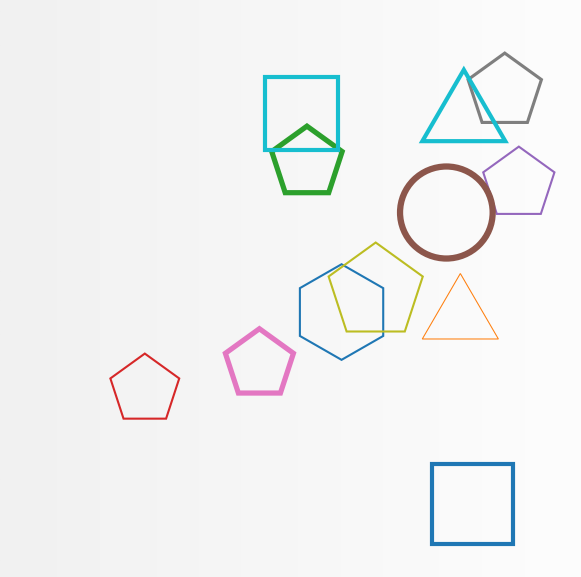[{"shape": "square", "thickness": 2, "radius": 0.35, "center": [0.813, 0.126]}, {"shape": "hexagon", "thickness": 1, "radius": 0.41, "center": [0.588, 0.459]}, {"shape": "triangle", "thickness": 0.5, "radius": 0.38, "center": [0.792, 0.45]}, {"shape": "pentagon", "thickness": 2.5, "radius": 0.32, "center": [0.528, 0.717]}, {"shape": "pentagon", "thickness": 1, "radius": 0.31, "center": [0.249, 0.325]}, {"shape": "pentagon", "thickness": 1, "radius": 0.32, "center": [0.893, 0.681]}, {"shape": "circle", "thickness": 3, "radius": 0.4, "center": [0.768, 0.631]}, {"shape": "pentagon", "thickness": 2.5, "radius": 0.31, "center": [0.446, 0.368]}, {"shape": "pentagon", "thickness": 1.5, "radius": 0.33, "center": [0.868, 0.841]}, {"shape": "pentagon", "thickness": 1, "radius": 0.43, "center": [0.646, 0.494]}, {"shape": "square", "thickness": 2, "radius": 0.31, "center": [0.519, 0.803]}, {"shape": "triangle", "thickness": 2, "radius": 0.41, "center": [0.798, 0.796]}]